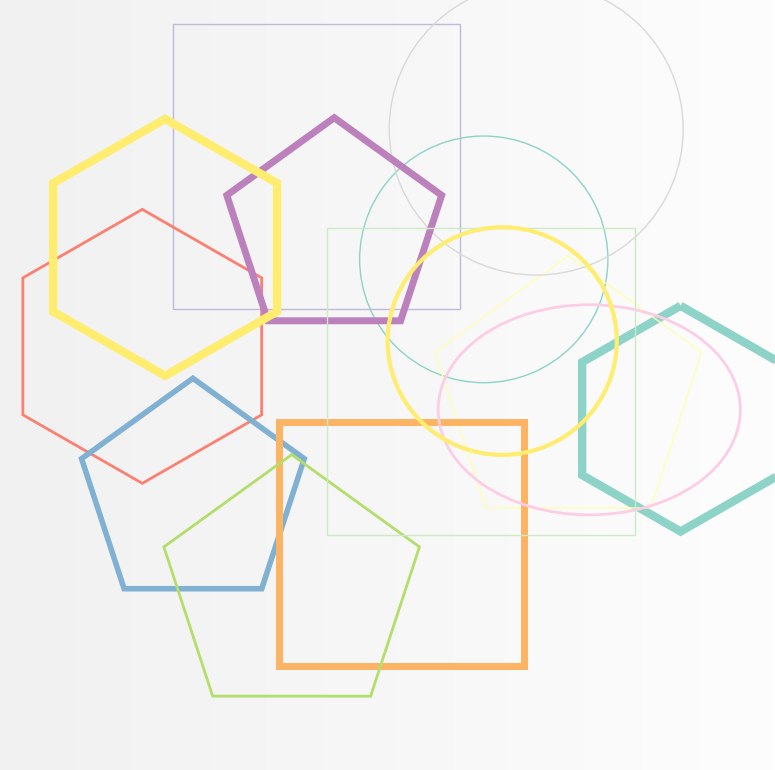[{"shape": "circle", "thickness": 0.5, "radius": 0.8, "center": [0.624, 0.663]}, {"shape": "hexagon", "thickness": 3, "radius": 0.73, "center": [0.878, 0.456]}, {"shape": "pentagon", "thickness": 0.5, "radius": 0.9, "center": [0.733, 0.487]}, {"shape": "square", "thickness": 0.5, "radius": 0.92, "center": [0.408, 0.784]}, {"shape": "hexagon", "thickness": 1, "radius": 0.89, "center": [0.184, 0.55]}, {"shape": "pentagon", "thickness": 2, "radius": 0.76, "center": [0.249, 0.358]}, {"shape": "square", "thickness": 2.5, "radius": 0.79, "center": [0.518, 0.294]}, {"shape": "pentagon", "thickness": 1, "radius": 0.87, "center": [0.376, 0.236]}, {"shape": "oval", "thickness": 1, "radius": 0.97, "center": [0.76, 0.468]}, {"shape": "circle", "thickness": 0.5, "radius": 0.95, "center": [0.692, 0.832]}, {"shape": "pentagon", "thickness": 2.5, "radius": 0.73, "center": [0.431, 0.701]}, {"shape": "square", "thickness": 0.5, "radius": 0.99, "center": [0.621, 0.505]}, {"shape": "circle", "thickness": 1.5, "radius": 0.74, "center": [0.648, 0.557]}, {"shape": "hexagon", "thickness": 3, "radius": 0.83, "center": [0.213, 0.679]}]